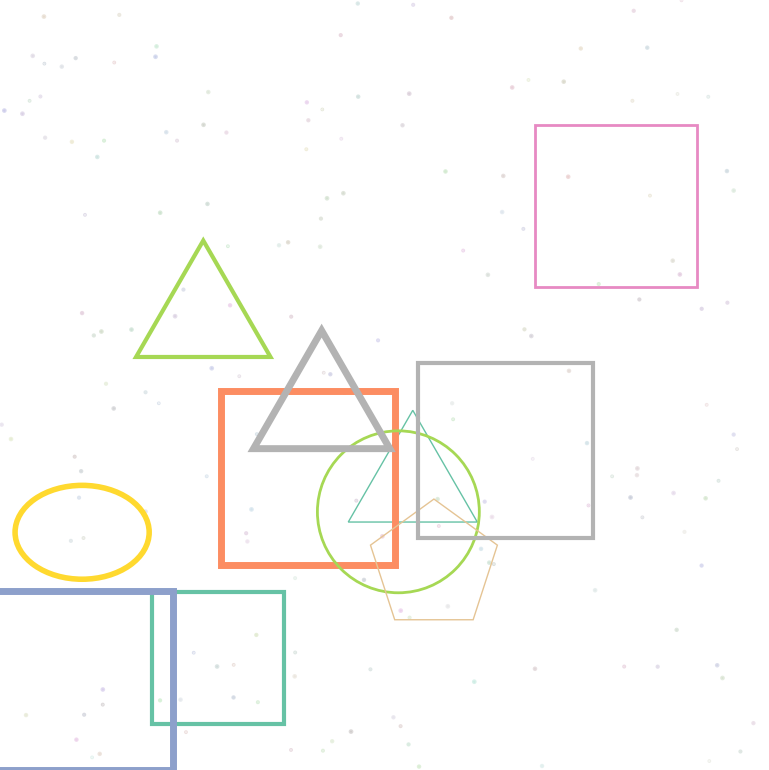[{"shape": "triangle", "thickness": 0.5, "radius": 0.48, "center": [0.536, 0.37]}, {"shape": "square", "thickness": 1.5, "radius": 0.43, "center": [0.283, 0.145]}, {"shape": "square", "thickness": 2.5, "radius": 0.57, "center": [0.4, 0.38]}, {"shape": "square", "thickness": 2.5, "radius": 0.58, "center": [0.108, 0.116]}, {"shape": "square", "thickness": 1, "radius": 0.52, "center": [0.8, 0.732]}, {"shape": "circle", "thickness": 1, "radius": 0.53, "center": [0.517, 0.335]}, {"shape": "triangle", "thickness": 1.5, "radius": 0.5, "center": [0.264, 0.587]}, {"shape": "oval", "thickness": 2, "radius": 0.44, "center": [0.107, 0.309]}, {"shape": "pentagon", "thickness": 0.5, "radius": 0.43, "center": [0.564, 0.265]}, {"shape": "triangle", "thickness": 2.5, "radius": 0.51, "center": [0.418, 0.468]}, {"shape": "square", "thickness": 1.5, "radius": 0.57, "center": [0.657, 0.415]}]